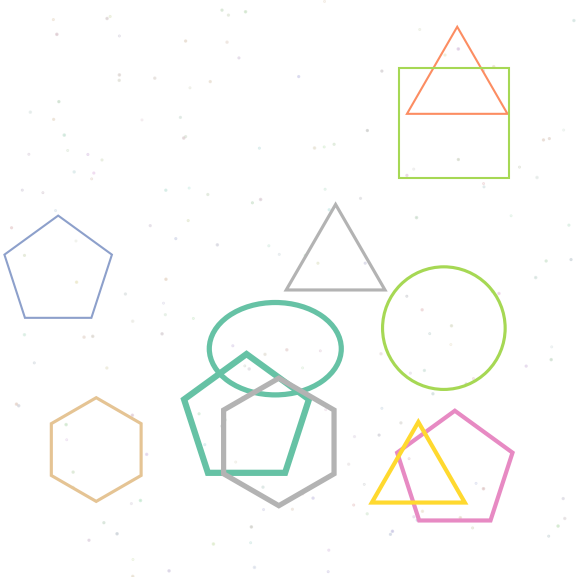[{"shape": "pentagon", "thickness": 3, "radius": 0.57, "center": [0.427, 0.272]}, {"shape": "oval", "thickness": 2.5, "radius": 0.57, "center": [0.477, 0.395]}, {"shape": "triangle", "thickness": 1, "radius": 0.5, "center": [0.792, 0.852]}, {"shape": "pentagon", "thickness": 1, "radius": 0.49, "center": [0.101, 0.528]}, {"shape": "pentagon", "thickness": 2, "radius": 0.53, "center": [0.788, 0.183]}, {"shape": "circle", "thickness": 1.5, "radius": 0.53, "center": [0.769, 0.431]}, {"shape": "square", "thickness": 1, "radius": 0.47, "center": [0.786, 0.787]}, {"shape": "triangle", "thickness": 2, "radius": 0.46, "center": [0.724, 0.175]}, {"shape": "hexagon", "thickness": 1.5, "radius": 0.45, "center": [0.167, 0.221]}, {"shape": "triangle", "thickness": 1.5, "radius": 0.49, "center": [0.581, 0.546]}, {"shape": "hexagon", "thickness": 2.5, "radius": 0.55, "center": [0.483, 0.234]}]